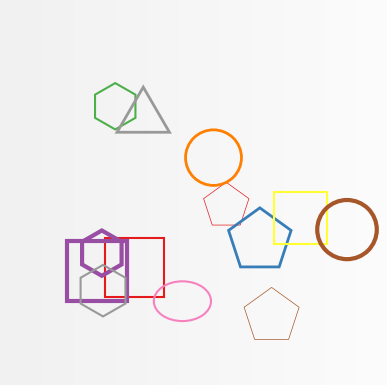[{"shape": "square", "thickness": 1.5, "radius": 0.38, "center": [0.348, 0.305]}, {"shape": "pentagon", "thickness": 0.5, "radius": 0.31, "center": [0.584, 0.465]}, {"shape": "pentagon", "thickness": 2, "radius": 0.42, "center": [0.671, 0.375]}, {"shape": "hexagon", "thickness": 1.5, "radius": 0.3, "center": [0.297, 0.724]}, {"shape": "hexagon", "thickness": 3, "radius": 0.29, "center": [0.263, 0.342]}, {"shape": "square", "thickness": 3, "radius": 0.39, "center": [0.251, 0.297]}, {"shape": "circle", "thickness": 2, "radius": 0.36, "center": [0.551, 0.591]}, {"shape": "square", "thickness": 1.5, "radius": 0.34, "center": [0.776, 0.434]}, {"shape": "circle", "thickness": 3, "radius": 0.38, "center": [0.896, 0.404]}, {"shape": "pentagon", "thickness": 0.5, "radius": 0.37, "center": [0.701, 0.179]}, {"shape": "oval", "thickness": 1.5, "radius": 0.37, "center": [0.471, 0.218]}, {"shape": "hexagon", "thickness": 1.5, "radius": 0.33, "center": [0.266, 0.245]}, {"shape": "triangle", "thickness": 2, "radius": 0.39, "center": [0.37, 0.696]}]